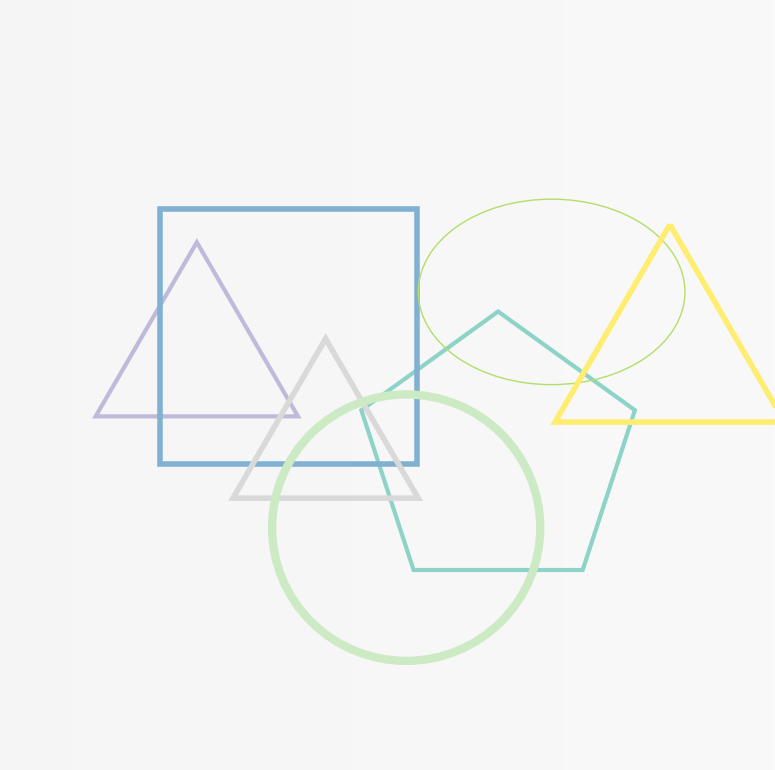[{"shape": "pentagon", "thickness": 1.5, "radius": 0.93, "center": [0.643, 0.41]}, {"shape": "triangle", "thickness": 1.5, "radius": 0.75, "center": [0.254, 0.535]}, {"shape": "square", "thickness": 2, "radius": 0.83, "center": [0.372, 0.563]}, {"shape": "oval", "thickness": 0.5, "radius": 0.86, "center": [0.712, 0.621]}, {"shape": "triangle", "thickness": 2, "radius": 0.69, "center": [0.42, 0.422]}, {"shape": "circle", "thickness": 3, "radius": 0.87, "center": [0.524, 0.315]}, {"shape": "triangle", "thickness": 2, "radius": 0.86, "center": [0.864, 0.537]}]